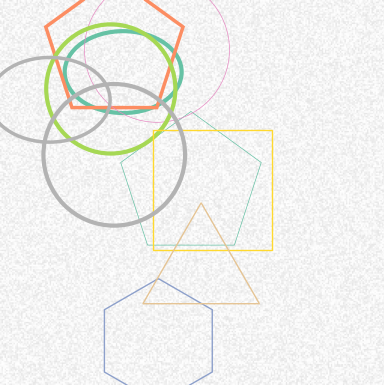[{"shape": "oval", "thickness": 3, "radius": 0.76, "center": [0.32, 0.813]}, {"shape": "pentagon", "thickness": 0.5, "radius": 0.96, "center": [0.496, 0.519]}, {"shape": "pentagon", "thickness": 2.5, "radius": 0.94, "center": [0.297, 0.872]}, {"shape": "hexagon", "thickness": 1, "radius": 0.81, "center": [0.411, 0.115]}, {"shape": "circle", "thickness": 0.5, "radius": 0.94, "center": [0.408, 0.871]}, {"shape": "circle", "thickness": 3, "radius": 0.84, "center": [0.288, 0.769]}, {"shape": "square", "thickness": 1, "radius": 0.78, "center": [0.552, 0.507]}, {"shape": "triangle", "thickness": 1, "radius": 0.87, "center": [0.522, 0.299]}, {"shape": "oval", "thickness": 2.5, "radius": 0.79, "center": [0.129, 0.741]}, {"shape": "circle", "thickness": 3, "radius": 0.92, "center": [0.297, 0.598]}]